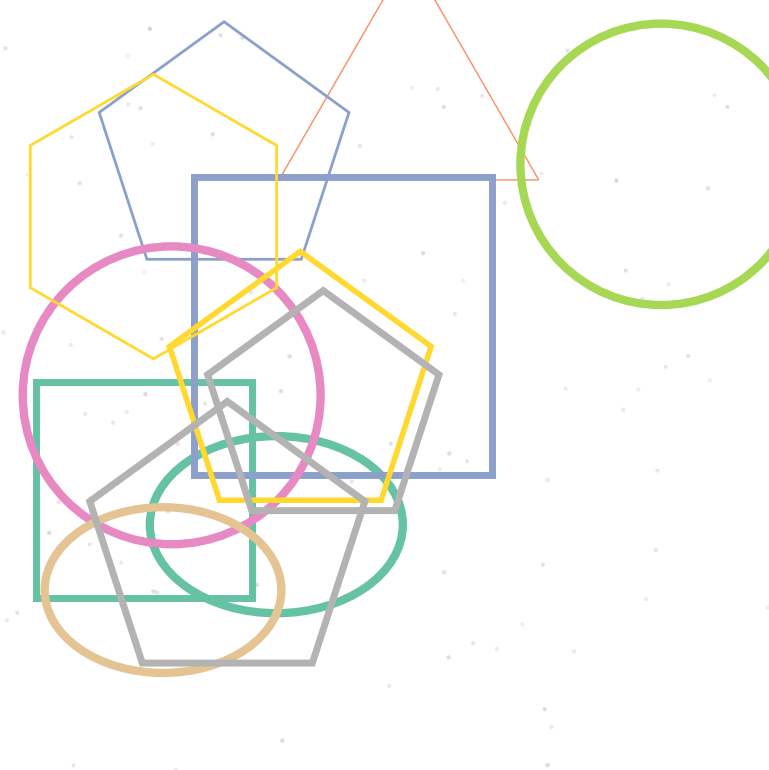[{"shape": "square", "thickness": 2.5, "radius": 0.7, "center": [0.187, 0.363]}, {"shape": "oval", "thickness": 3, "radius": 0.82, "center": [0.359, 0.319]}, {"shape": "triangle", "thickness": 0.5, "radius": 0.97, "center": [0.531, 0.864]}, {"shape": "pentagon", "thickness": 1, "radius": 0.85, "center": [0.291, 0.801]}, {"shape": "square", "thickness": 2.5, "radius": 0.97, "center": [0.445, 0.576]}, {"shape": "circle", "thickness": 3, "radius": 0.97, "center": [0.223, 0.487]}, {"shape": "circle", "thickness": 3, "radius": 0.91, "center": [0.859, 0.787]}, {"shape": "pentagon", "thickness": 2, "radius": 0.89, "center": [0.39, 0.495]}, {"shape": "hexagon", "thickness": 1, "radius": 0.92, "center": [0.199, 0.719]}, {"shape": "oval", "thickness": 3, "radius": 0.77, "center": [0.212, 0.234]}, {"shape": "pentagon", "thickness": 2.5, "radius": 0.79, "center": [0.42, 0.465]}, {"shape": "pentagon", "thickness": 2.5, "radius": 0.94, "center": [0.295, 0.291]}]